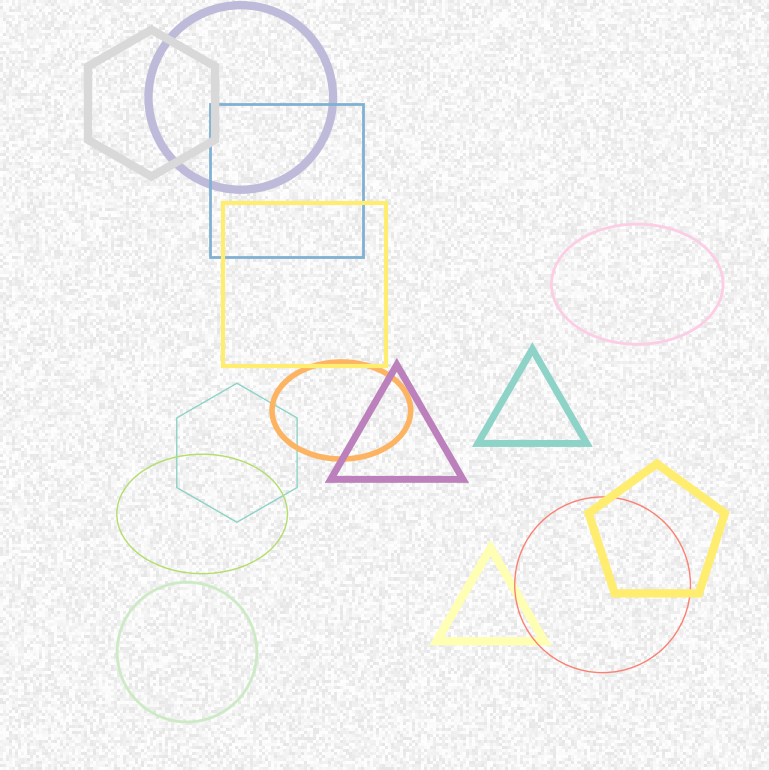[{"shape": "hexagon", "thickness": 0.5, "radius": 0.45, "center": [0.308, 0.412]}, {"shape": "triangle", "thickness": 2.5, "radius": 0.41, "center": [0.691, 0.465]}, {"shape": "triangle", "thickness": 3, "radius": 0.4, "center": [0.637, 0.208]}, {"shape": "circle", "thickness": 3, "radius": 0.6, "center": [0.313, 0.873]}, {"shape": "circle", "thickness": 0.5, "radius": 0.57, "center": [0.783, 0.241]}, {"shape": "square", "thickness": 1, "radius": 0.5, "center": [0.372, 0.766]}, {"shape": "oval", "thickness": 2, "radius": 0.45, "center": [0.443, 0.467]}, {"shape": "oval", "thickness": 0.5, "radius": 0.55, "center": [0.263, 0.333]}, {"shape": "oval", "thickness": 1, "radius": 0.56, "center": [0.828, 0.631]}, {"shape": "hexagon", "thickness": 3, "radius": 0.48, "center": [0.197, 0.866]}, {"shape": "triangle", "thickness": 2.5, "radius": 0.5, "center": [0.515, 0.427]}, {"shape": "circle", "thickness": 1, "radius": 0.45, "center": [0.243, 0.153]}, {"shape": "pentagon", "thickness": 3, "radius": 0.47, "center": [0.853, 0.305]}, {"shape": "square", "thickness": 1.5, "radius": 0.53, "center": [0.396, 0.631]}]